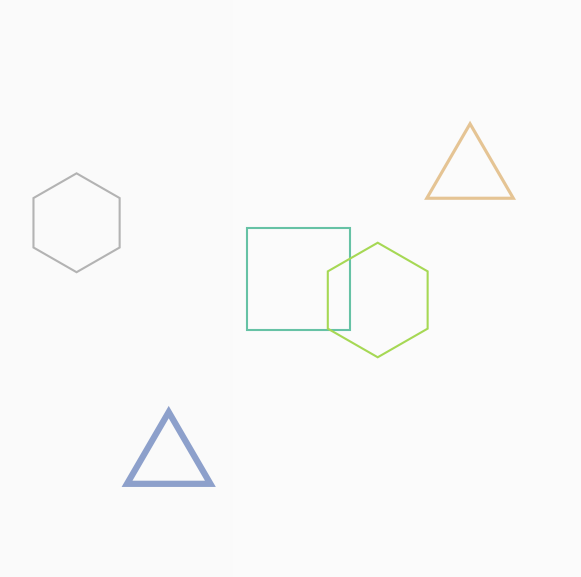[{"shape": "square", "thickness": 1, "radius": 0.44, "center": [0.513, 0.516]}, {"shape": "triangle", "thickness": 3, "radius": 0.41, "center": [0.29, 0.203]}, {"shape": "hexagon", "thickness": 1, "radius": 0.5, "center": [0.65, 0.48]}, {"shape": "triangle", "thickness": 1.5, "radius": 0.43, "center": [0.809, 0.699]}, {"shape": "hexagon", "thickness": 1, "radius": 0.43, "center": [0.132, 0.613]}]